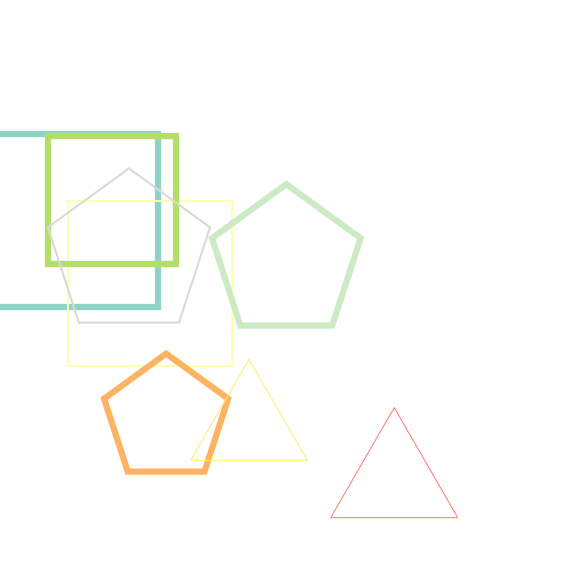[{"shape": "square", "thickness": 3, "radius": 0.75, "center": [0.123, 0.617]}, {"shape": "square", "thickness": 1, "radius": 0.71, "center": [0.26, 0.508]}, {"shape": "triangle", "thickness": 0.5, "radius": 0.64, "center": [0.683, 0.166]}, {"shape": "pentagon", "thickness": 3, "radius": 0.56, "center": [0.288, 0.274]}, {"shape": "square", "thickness": 3, "radius": 0.55, "center": [0.193, 0.652]}, {"shape": "pentagon", "thickness": 1, "radius": 0.74, "center": [0.223, 0.56]}, {"shape": "pentagon", "thickness": 3, "radius": 0.68, "center": [0.496, 0.545]}, {"shape": "triangle", "thickness": 0.5, "radius": 0.58, "center": [0.431, 0.26]}]